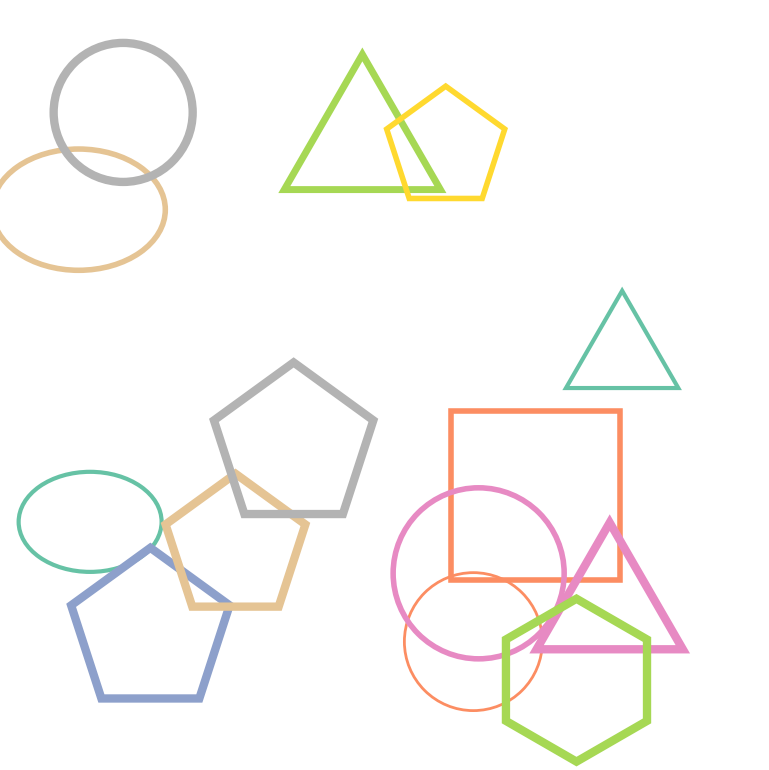[{"shape": "triangle", "thickness": 1.5, "radius": 0.42, "center": [0.808, 0.538]}, {"shape": "oval", "thickness": 1.5, "radius": 0.46, "center": [0.117, 0.322]}, {"shape": "square", "thickness": 2, "radius": 0.55, "center": [0.696, 0.356]}, {"shape": "circle", "thickness": 1, "radius": 0.45, "center": [0.615, 0.167]}, {"shape": "pentagon", "thickness": 3, "radius": 0.54, "center": [0.195, 0.18]}, {"shape": "circle", "thickness": 2, "radius": 0.56, "center": [0.622, 0.255]}, {"shape": "triangle", "thickness": 3, "radius": 0.55, "center": [0.792, 0.212]}, {"shape": "hexagon", "thickness": 3, "radius": 0.53, "center": [0.749, 0.117]}, {"shape": "triangle", "thickness": 2.5, "radius": 0.59, "center": [0.471, 0.812]}, {"shape": "pentagon", "thickness": 2, "radius": 0.4, "center": [0.579, 0.807]}, {"shape": "pentagon", "thickness": 3, "radius": 0.48, "center": [0.306, 0.289]}, {"shape": "oval", "thickness": 2, "radius": 0.56, "center": [0.102, 0.728]}, {"shape": "circle", "thickness": 3, "radius": 0.45, "center": [0.16, 0.854]}, {"shape": "pentagon", "thickness": 3, "radius": 0.54, "center": [0.381, 0.42]}]